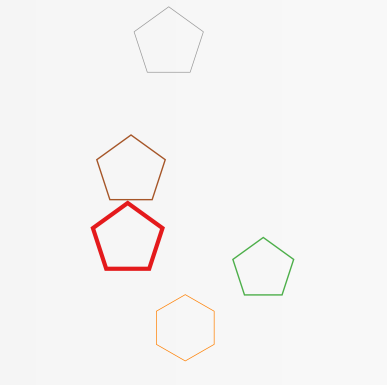[{"shape": "pentagon", "thickness": 3, "radius": 0.47, "center": [0.33, 0.378]}, {"shape": "pentagon", "thickness": 1, "radius": 0.41, "center": [0.679, 0.301]}, {"shape": "hexagon", "thickness": 0.5, "radius": 0.43, "center": [0.478, 0.149]}, {"shape": "pentagon", "thickness": 1, "radius": 0.46, "center": [0.338, 0.557]}, {"shape": "pentagon", "thickness": 0.5, "radius": 0.47, "center": [0.435, 0.888]}]